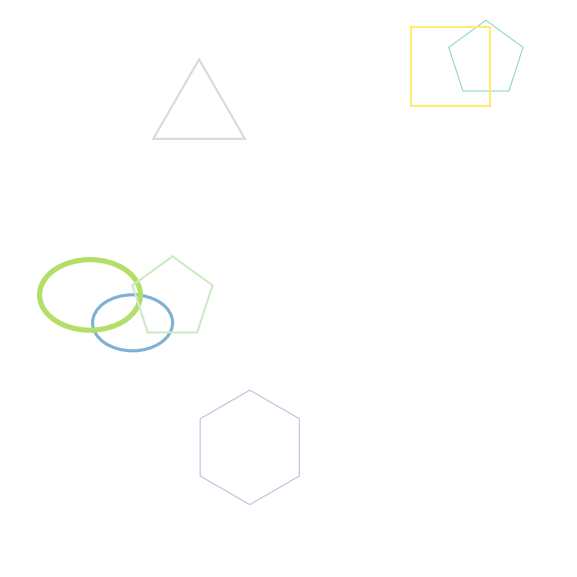[{"shape": "pentagon", "thickness": 0.5, "radius": 0.34, "center": [0.841, 0.896]}, {"shape": "hexagon", "thickness": 0.5, "radius": 0.5, "center": [0.432, 0.224]}, {"shape": "oval", "thickness": 1.5, "radius": 0.35, "center": [0.23, 0.44]}, {"shape": "oval", "thickness": 2.5, "radius": 0.44, "center": [0.156, 0.488]}, {"shape": "triangle", "thickness": 1, "radius": 0.46, "center": [0.345, 0.805]}, {"shape": "pentagon", "thickness": 1, "radius": 0.36, "center": [0.299, 0.482]}, {"shape": "square", "thickness": 1, "radius": 0.34, "center": [0.78, 0.883]}]